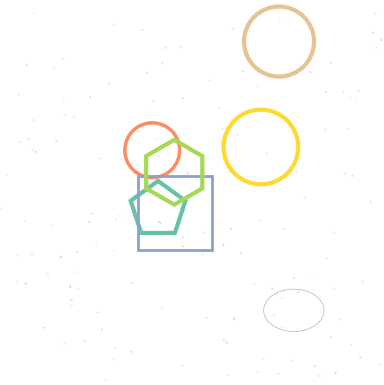[{"shape": "pentagon", "thickness": 3, "radius": 0.37, "center": [0.41, 0.455]}, {"shape": "circle", "thickness": 2.5, "radius": 0.36, "center": [0.395, 0.61]}, {"shape": "square", "thickness": 2, "radius": 0.48, "center": [0.455, 0.447]}, {"shape": "hexagon", "thickness": 3, "radius": 0.42, "center": [0.453, 0.553]}, {"shape": "circle", "thickness": 3, "radius": 0.48, "center": [0.678, 0.618]}, {"shape": "circle", "thickness": 3, "radius": 0.45, "center": [0.725, 0.892]}, {"shape": "oval", "thickness": 0.5, "radius": 0.39, "center": [0.763, 0.194]}]